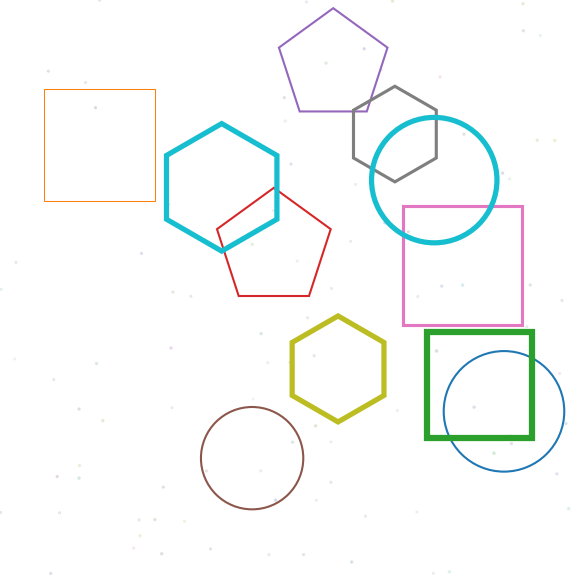[{"shape": "circle", "thickness": 1, "radius": 0.52, "center": [0.873, 0.287]}, {"shape": "square", "thickness": 0.5, "radius": 0.48, "center": [0.172, 0.748]}, {"shape": "square", "thickness": 3, "radius": 0.46, "center": [0.83, 0.332]}, {"shape": "pentagon", "thickness": 1, "radius": 0.52, "center": [0.474, 0.57]}, {"shape": "pentagon", "thickness": 1, "radius": 0.49, "center": [0.577, 0.886]}, {"shape": "circle", "thickness": 1, "radius": 0.44, "center": [0.437, 0.206]}, {"shape": "square", "thickness": 1.5, "radius": 0.51, "center": [0.801, 0.539]}, {"shape": "hexagon", "thickness": 1.5, "radius": 0.41, "center": [0.684, 0.767]}, {"shape": "hexagon", "thickness": 2.5, "radius": 0.46, "center": [0.585, 0.36]}, {"shape": "hexagon", "thickness": 2.5, "radius": 0.55, "center": [0.384, 0.675]}, {"shape": "circle", "thickness": 2.5, "radius": 0.54, "center": [0.752, 0.687]}]